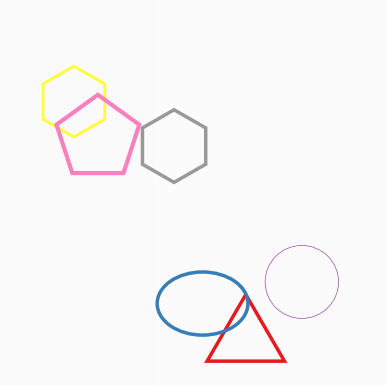[{"shape": "triangle", "thickness": 2.5, "radius": 0.58, "center": [0.634, 0.12]}, {"shape": "oval", "thickness": 2.5, "radius": 0.59, "center": [0.523, 0.212]}, {"shape": "circle", "thickness": 0.5, "radius": 0.47, "center": [0.779, 0.268]}, {"shape": "hexagon", "thickness": 2, "radius": 0.46, "center": [0.191, 0.736]}, {"shape": "pentagon", "thickness": 3, "radius": 0.56, "center": [0.253, 0.641]}, {"shape": "hexagon", "thickness": 2.5, "radius": 0.47, "center": [0.449, 0.621]}]